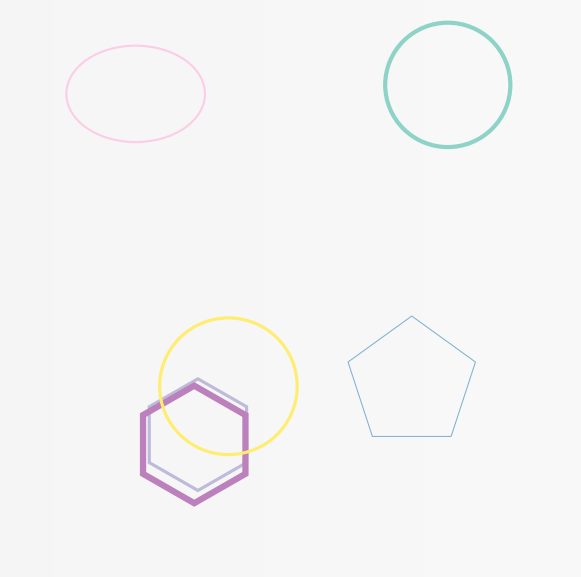[{"shape": "circle", "thickness": 2, "radius": 0.54, "center": [0.77, 0.852]}, {"shape": "hexagon", "thickness": 1.5, "radius": 0.48, "center": [0.341, 0.247]}, {"shape": "pentagon", "thickness": 0.5, "radius": 0.58, "center": [0.708, 0.337]}, {"shape": "oval", "thickness": 1, "radius": 0.6, "center": [0.233, 0.837]}, {"shape": "hexagon", "thickness": 3, "radius": 0.51, "center": [0.334, 0.23]}, {"shape": "circle", "thickness": 1.5, "radius": 0.59, "center": [0.393, 0.33]}]